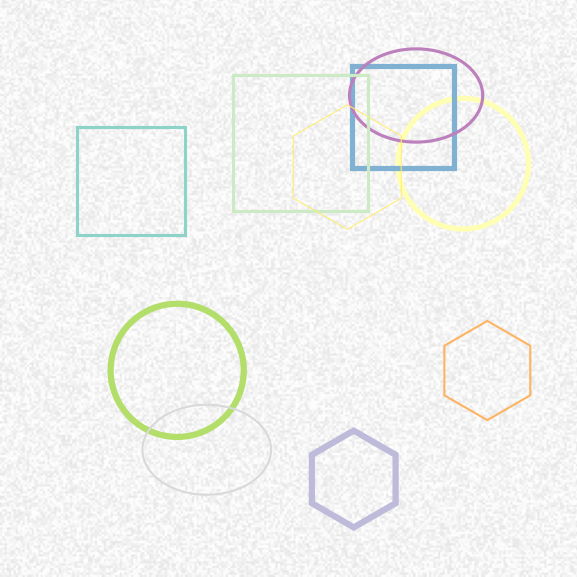[{"shape": "square", "thickness": 1.5, "radius": 0.47, "center": [0.227, 0.686]}, {"shape": "circle", "thickness": 2.5, "radius": 0.57, "center": [0.802, 0.716]}, {"shape": "hexagon", "thickness": 3, "radius": 0.42, "center": [0.613, 0.17]}, {"shape": "square", "thickness": 2.5, "radius": 0.44, "center": [0.698, 0.797]}, {"shape": "hexagon", "thickness": 1, "radius": 0.43, "center": [0.844, 0.358]}, {"shape": "circle", "thickness": 3, "radius": 0.58, "center": [0.307, 0.358]}, {"shape": "oval", "thickness": 1, "radius": 0.56, "center": [0.358, 0.22]}, {"shape": "oval", "thickness": 1.5, "radius": 0.58, "center": [0.72, 0.834]}, {"shape": "square", "thickness": 1.5, "radius": 0.59, "center": [0.521, 0.751]}, {"shape": "hexagon", "thickness": 0.5, "radius": 0.54, "center": [0.601, 0.71]}]